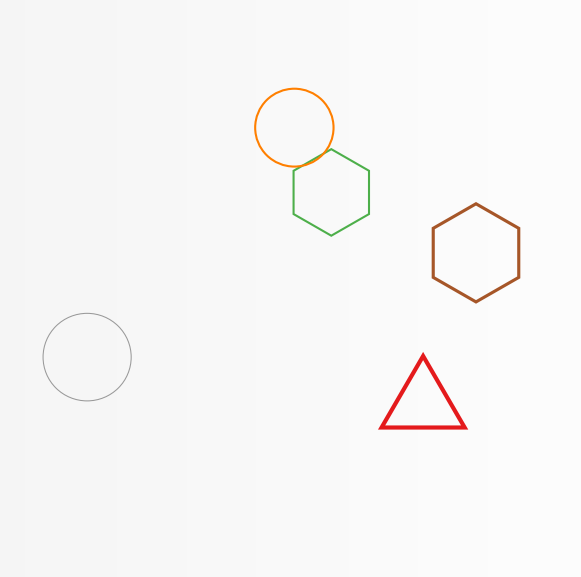[{"shape": "triangle", "thickness": 2, "radius": 0.41, "center": [0.728, 0.3]}, {"shape": "hexagon", "thickness": 1, "radius": 0.37, "center": [0.57, 0.666]}, {"shape": "circle", "thickness": 1, "radius": 0.34, "center": [0.506, 0.778]}, {"shape": "hexagon", "thickness": 1.5, "radius": 0.42, "center": [0.819, 0.561]}, {"shape": "circle", "thickness": 0.5, "radius": 0.38, "center": [0.15, 0.381]}]